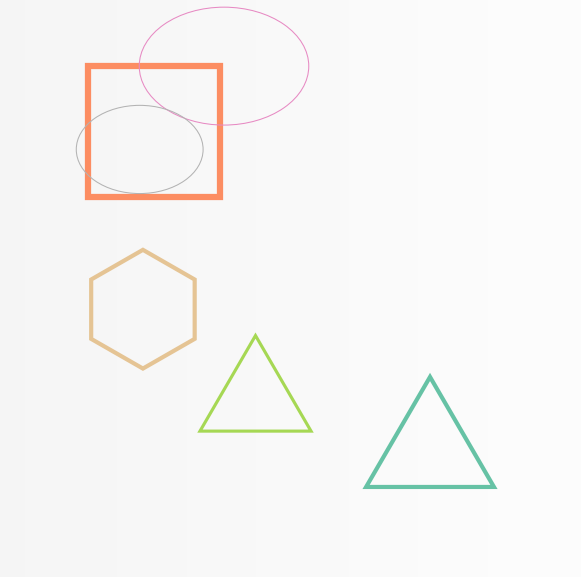[{"shape": "triangle", "thickness": 2, "radius": 0.64, "center": [0.74, 0.219]}, {"shape": "square", "thickness": 3, "radius": 0.57, "center": [0.265, 0.771]}, {"shape": "oval", "thickness": 0.5, "radius": 0.73, "center": [0.385, 0.885]}, {"shape": "triangle", "thickness": 1.5, "radius": 0.55, "center": [0.44, 0.308]}, {"shape": "hexagon", "thickness": 2, "radius": 0.51, "center": [0.246, 0.464]}, {"shape": "oval", "thickness": 0.5, "radius": 0.55, "center": [0.24, 0.74]}]